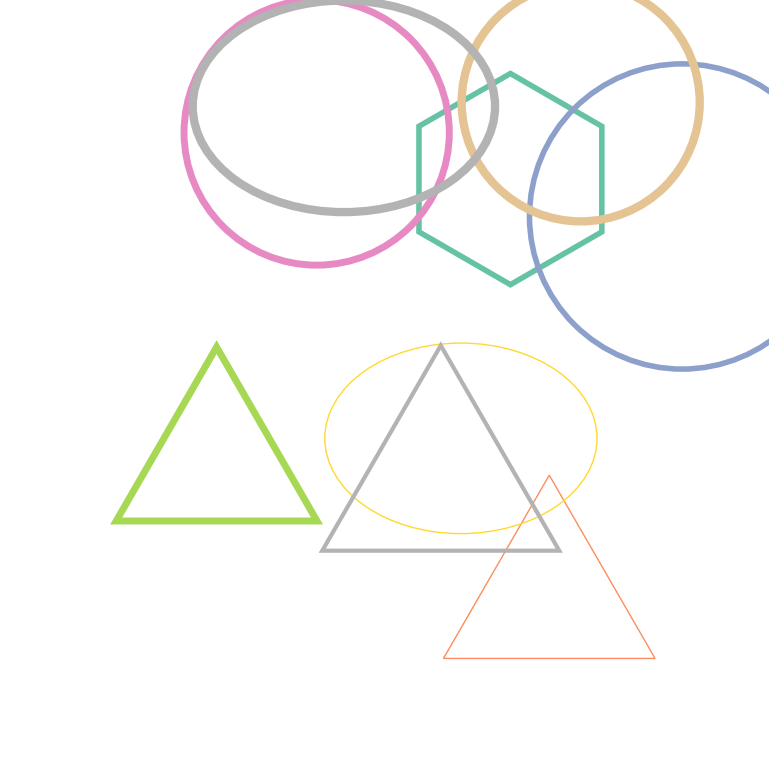[{"shape": "hexagon", "thickness": 2, "radius": 0.69, "center": [0.663, 0.767]}, {"shape": "triangle", "thickness": 0.5, "radius": 0.79, "center": [0.713, 0.224]}, {"shape": "circle", "thickness": 2, "radius": 0.99, "center": [0.886, 0.719]}, {"shape": "circle", "thickness": 2.5, "radius": 0.86, "center": [0.411, 0.828]}, {"shape": "triangle", "thickness": 2.5, "radius": 0.75, "center": [0.281, 0.399]}, {"shape": "oval", "thickness": 0.5, "radius": 0.88, "center": [0.599, 0.431]}, {"shape": "circle", "thickness": 3, "radius": 0.77, "center": [0.754, 0.867]}, {"shape": "oval", "thickness": 3, "radius": 0.98, "center": [0.447, 0.862]}, {"shape": "triangle", "thickness": 1.5, "radius": 0.89, "center": [0.572, 0.374]}]